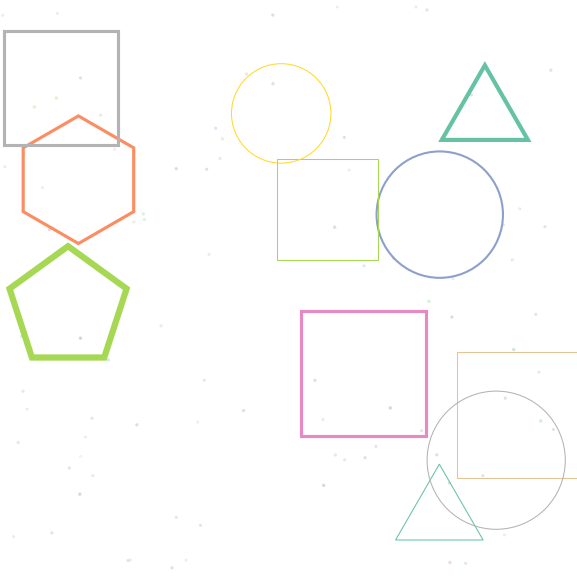[{"shape": "triangle", "thickness": 0.5, "radius": 0.44, "center": [0.761, 0.108]}, {"shape": "triangle", "thickness": 2, "radius": 0.43, "center": [0.84, 0.8]}, {"shape": "hexagon", "thickness": 1.5, "radius": 0.55, "center": [0.136, 0.688]}, {"shape": "circle", "thickness": 1, "radius": 0.55, "center": [0.762, 0.627]}, {"shape": "square", "thickness": 1.5, "radius": 0.54, "center": [0.629, 0.352]}, {"shape": "pentagon", "thickness": 3, "radius": 0.53, "center": [0.118, 0.466]}, {"shape": "square", "thickness": 0.5, "radius": 0.44, "center": [0.567, 0.637]}, {"shape": "circle", "thickness": 0.5, "radius": 0.43, "center": [0.487, 0.803]}, {"shape": "square", "thickness": 0.5, "radius": 0.54, "center": [0.9, 0.281]}, {"shape": "square", "thickness": 1.5, "radius": 0.49, "center": [0.106, 0.847]}, {"shape": "circle", "thickness": 0.5, "radius": 0.6, "center": [0.859, 0.202]}]